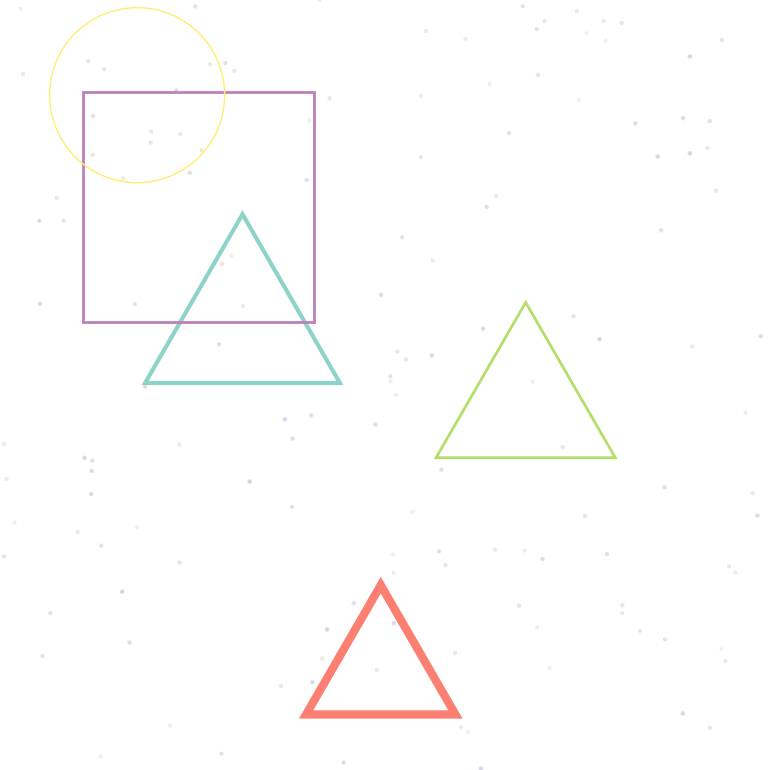[{"shape": "triangle", "thickness": 1.5, "radius": 0.73, "center": [0.315, 0.576]}, {"shape": "triangle", "thickness": 3, "radius": 0.56, "center": [0.494, 0.128]}, {"shape": "triangle", "thickness": 1, "radius": 0.67, "center": [0.683, 0.473]}, {"shape": "square", "thickness": 1, "radius": 0.75, "center": [0.257, 0.731]}, {"shape": "circle", "thickness": 0.5, "radius": 0.57, "center": [0.178, 0.876]}]